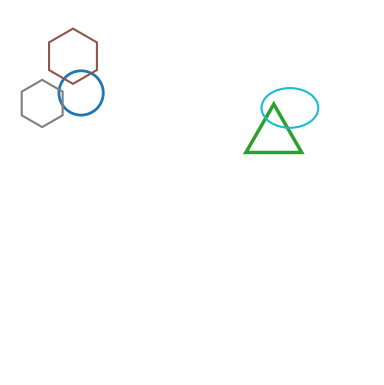[{"shape": "circle", "thickness": 2, "radius": 0.29, "center": [0.211, 0.759]}, {"shape": "triangle", "thickness": 2.5, "radius": 0.42, "center": [0.711, 0.646]}, {"shape": "hexagon", "thickness": 1.5, "radius": 0.36, "center": [0.19, 0.854]}, {"shape": "hexagon", "thickness": 1.5, "radius": 0.31, "center": [0.11, 0.731]}, {"shape": "oval", "thickness": 1.5, "radius": 0.37, "center": [0.753, 0.72]}]